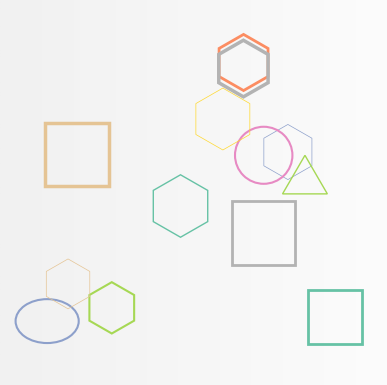[{"shape": "hexagon", "thickness": 1, "radius": 0.41, "center": [0.466, 0.465]}, {"shape": "square", "thickness": 2, "radius": 0.35, "center": [0.865, 0.177]}, {"shape": "hexagon", "thickness": 2, "radius": 0.36, "center": [0.629, 0.838]}, {"shape": "oval", "thickness": 1.5, "radius": 0.41, "center": [0.122, 0.166]}, {"shape": "hexagon", "thickness": 0.5, "radius": 0.36, "center": [0.743, 0.605]}, {"shape": "circle", "thickness": 1.5, "radius": 0.37, "center": [0.681, 0.597]}, {"shape": "triangle", "thickness": 1, "radius": 0.33, "center": [0.787, 0.53]}, {"shape": "hexagon", "thickness": 1.5, "radius": 0.33, "center": [0.288, 0.2]}, {"shape": "hexagon", "thickness": 0.5, "radius": 0.4, "center": [0.575, 0.691]}, {"shape": "square", "thickness": 2.5, "radius": 0.41, "center": [0.199, 0.599]}, {"shape": "hexagon", "thickness": 0.5, "radius": 0.32, "center": [0.176, 0.263]}, {"shape": "hexagon", "thickness": 2.5, "radius": 0.37, "center": [0.628, 0.822]}, {"shape": "square", "thickness": 2, "radius": 0.41, "center": [0.68, 0.395]}]